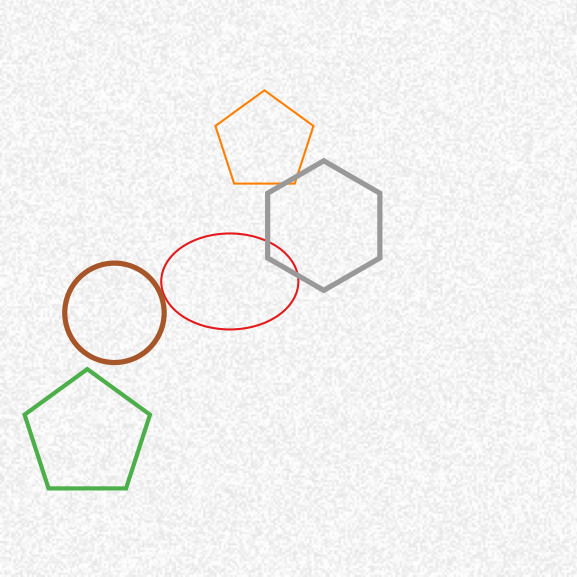[{"shape": "oval", "thickness": 1, "radius": 0.59, "center": [0.398, 0.512]}, {"shape": "pentagon", "thickness": 2, "radius": 0.57, "center": [0.151, 0.246]}, {"shape": "pentagon", "thickness": 1, "radius": 0.45, "center": [0.458, 0.753]}, {"shape": "circle", "thickness": 2.5, "radius": 0.43, "center": [0.198, 0.457]}, {"shape": "hexagon", "thickness": 2.5, "radius": 0.56, "center": [0.561, 0.608]}]